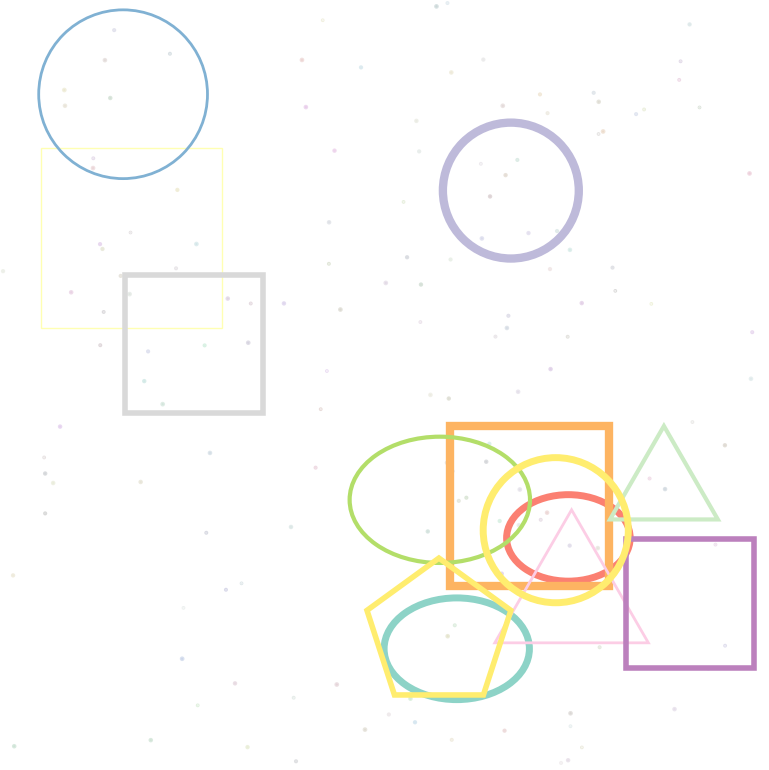[{"shape": "oval", "thickness": 2.5, "radius": 0.47, "center": [0.593, 0.157]}, {"shape": "square", "thickness": 0.5, "radius": 0.59, "center": [0.171, 0.691]}, {"shape": "circle", "thickness": 3, "radius": 0.44, "center": [0.663, 0.752]}, {"shape": "oval", "thickness": 2.5, "radius": 0.4, "center": [0.738, 0.301]}, {"shape": "circle", "thickness": 1, "radius": 0.55, "center": [0.16, 0.878]}, {"shape": "square", "thickness": 3, "radius": 0.52, "center": [0.688, 0.342]}, {"shape": "oval", "thickness": 1.5, "radius": 0.59, "center": [0.571, 0.351]}, {"shape": "triangle", "thickness": 1, "radius": 0.58, "center": [0.742, 0.223]}, {"shape": "square", "thickness": 2, "radius": 0.45, "center": [0.252, 0.553]}, {"shape": "square", "thickness": 2, "radius": 0.42, "center": [0.896, 0.216]}, {"shape": "triangle", "thickness": 1.5, "radius": 0.4, "center": [0.862, 0.366]}, {"shape": "pentagon", "thickness": 2, "radius": 0.49, "center": [0.57, 0.177]}, {"shape": "circle", "thickness": 2.5, "radius": 0.47, "center": [0.722, 0.311]}]